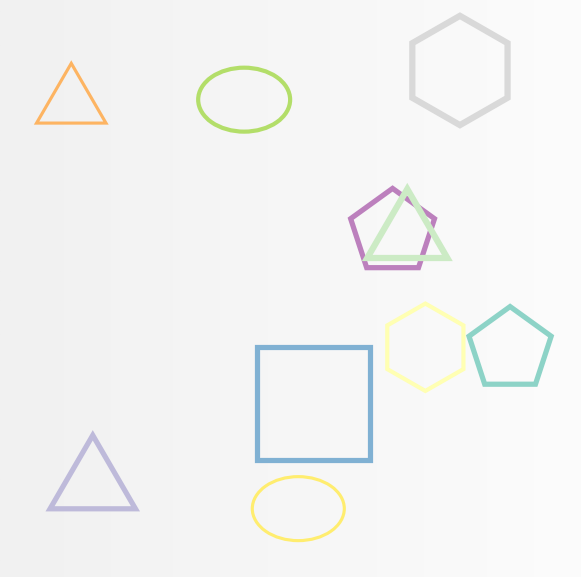[{"shape": "pentagon", "thickness": 2.5, "radius": 0.37, "center": [0.878, 0.394]}, {"shape": "hexagon", "thickness": 2, "radius": 0.38, "center": [0.732, 0.398]}, {"shape": "triangle", "thickness": 2.5, "radius": 0.42, "center": [0.16, 0.161]}, {"shape": "square", "thickness": 2.5, "radius": 0.49, "center": [0.54, 0.301]}, {"shape": "triangle", "thickness": 1.5, "radius": 0.34, "center": [0.123, 0.82]}, {"shape": "oval", "thickness": 2, "radius": 0.4, "center": [0.42, 0.827]}, {"shape": "hexagon", "thickness": 3, "radius": 0.47, "center": [0.791, 0.877]}, {"shape": "pentagon", "thickness": 2.5, "radius": 0.38, "center": [0.675, 0.597]}, {"shape": "triangle", "thickness": 3, "radius": 0.4, "center": [0.701, 0.592]}, {"shape": "oval", "thickness": 1.5, "radius": 0.4, "center": [0.513, 0.118]}]